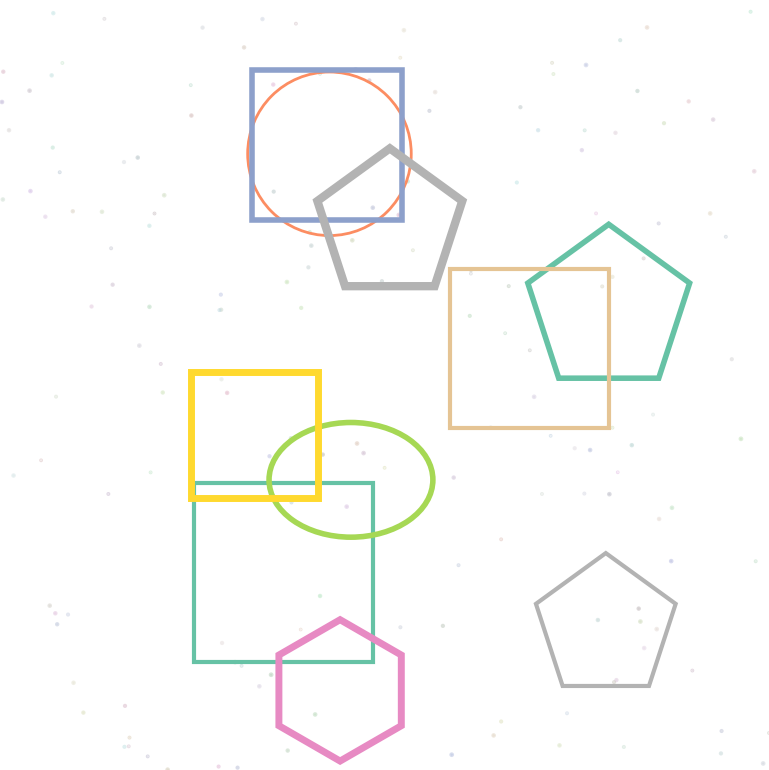[{"shape": "pentagon", "thickness": 2, "radius": 0.55, "center": [0.791, 0.598]}, {"shape": "square", "thickness": 1.5, "radius": 0.58, "center": [0.368, 0.257]}, {"shape": "circle", "thickness": 1, "radius": 0.53, "center": [0.428, 0.8]}, {"shape": "square", "thickness": 2, "radius": 0.49, "center": [0.425, 0.812]}, {"shape": "hexagon", "thickness": 2.5, "radius": 0.46, "center": [0.442, 0.103]}, {"shape": "oval", "thickness": 2, "radius": 0.53, "center": [0.456, 0.377]}, {"shape": "square", "thickness": 2.5, "radius": 0.41, "center": [0.331, 0.435]}, {"shape": "square", "thickness": 1.5, "radius": 0.52, "center": [0.688, 0.548]}, {"shape": "pentagon", "thickness": 3, "radius": 0.49, "center": [0.506, 0.708]}, {"shape": "pentagon", "thickness": 1.5, "radius": 0.48, "center": [0.787, 0.186]}]